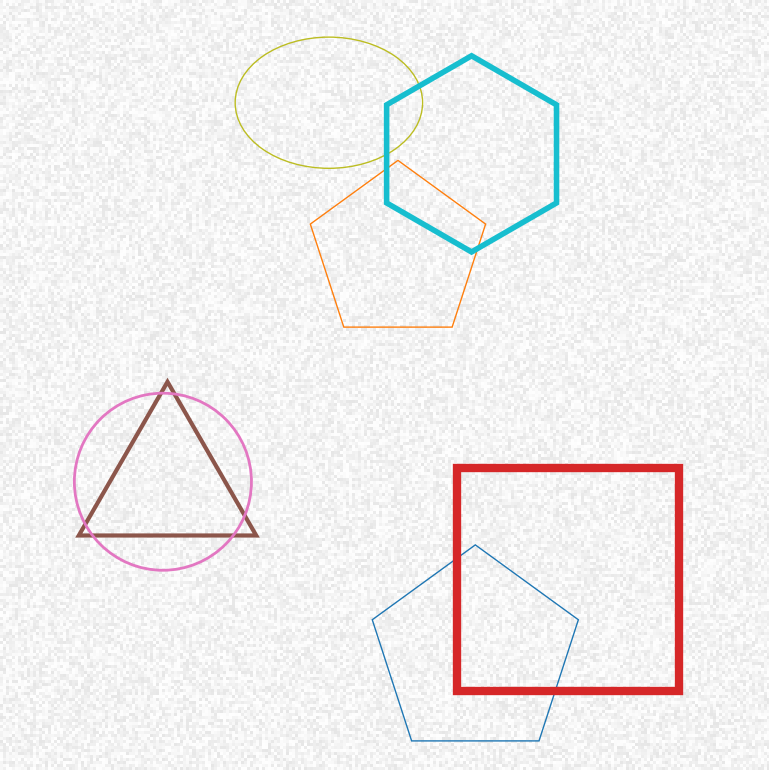[{"shape": "pentagon", "thickness": 0.5, "radius": 0.7, "center": [0.617, 0.152]}, {"shape": "pentagon", "thickness": 0.5, "radius": 0.6, "center": [0.517, 0.672]}, {"shape": "square", "thickness": 3, "radius": 0.72, "center": [0.738, 0.248]}, {"shape": "triangle", "thickness": 1.5, "radius": 0.67, "center": [0.218, 0.371]}, {"shape": "circle", "thickness": 1, "radius": 0.57, "center": [0.212, 0.374]}, {"shape": "oval", "thickness": 0.5, "radius": 0.61, "center": [0.427, 0.867]}, {"shape": "hexagon", "thickness": 2, "radius": 0.64, "center": [0.612, 0.8]}]